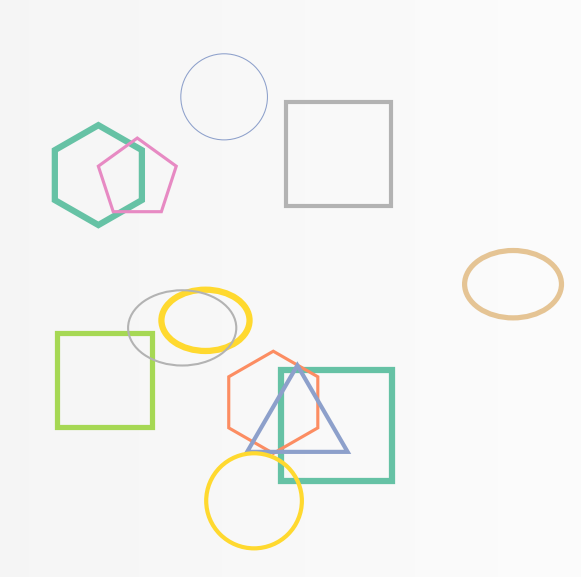[{"shape": "hexagon", "thickness": 3, "radius": 0.43, "center": [0.169, 0.696]}, {"shape": "square", "thickness": 3, "radius": 0.48, "center": [0.579, 0.262]}, {"shape": "hexagon", "thickness": 1.5, "radius": 0.44, "center": [0.47, 0.302]}, {"shape": "triangle", "thickness": 2, "radius": 0.5, "center": [0.512, 0.267]}, {"shape": "circle", "thickness": 0.5, "radius": 0.37, "center": [0.386, 0.831]}, {"shape": "pentagon", "thickness": 1.5, "radius": 0.35, "center": [0.236, 0.69]}, {"shape": "square", "thickness": 2.5, "radius": 0.41, "center": [0.179, 0.341]}, {"shape": "circle", "thickness": 2, "radius": 0.41, "center": [0.437, 0.132]}, {"shape": "oval", "thickness": 3, "radius": 0.38, "center": [0.354, 0.444]}, {"shape": "oval", "thickness": 2.5, "radius": 0.42, "center": [0.883, 0.507]}, {"shape": "square", "thickness": 2, "radius": 0.45, "center": [0.582, 0.733]}, {"shape": "oval", "thickness": 1, "radius": 0.47, "center": [0.313, 0.431]}]